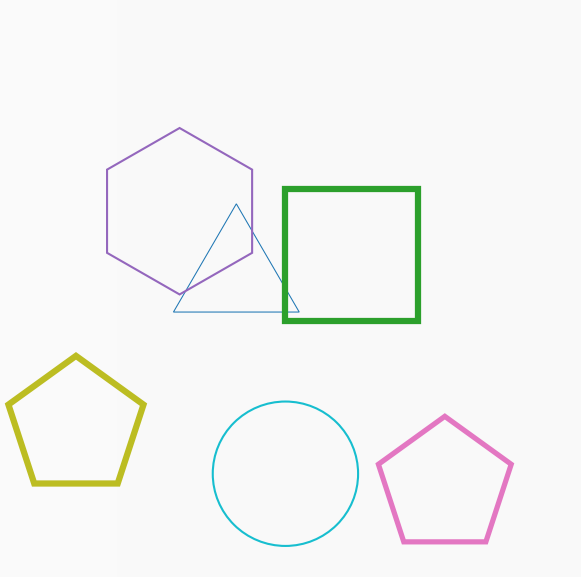[{"shape": "triangle", "thickness": 0.5, "radius": 0.62, "center": [0.407, 0.521]}, {"shape": "square", "thickness": 3, "radius": 0.57, "center": [0.604, 0.558]}, {"shape": "hexagon", "thickness": 1, "radius": 0.72, "center": [0.309, 0.633]}, {"shape": "pentagon", "thickness": 2.5, "radius": 0.6, "center": [0.765, 0.158]}, {"shape": "pentagon", "thickness": 3, "radius": 0.61, "center": [0.131, 0.261]}, {"shape": "circle", "thickness": 1, "radius": 0.63, "center": [0.491, 0.179]}]